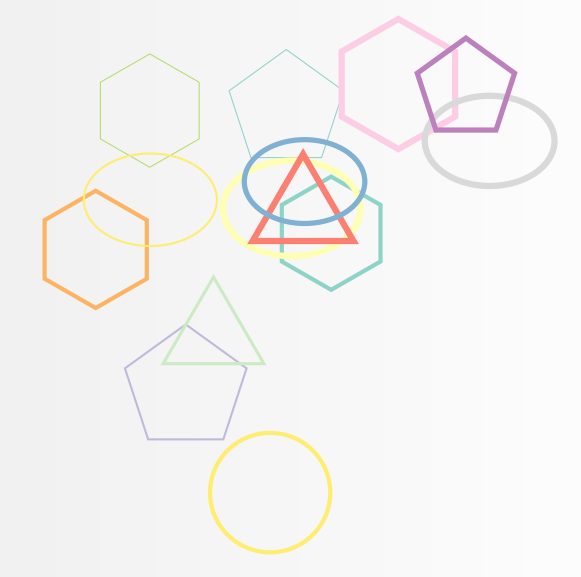[{"shape": "pentagon", "thickness": 0.5, "radius": 0.52, "center": [0.492, 0.81]}, {"shape": "hexagon", "thickness": 2, "radius": 0.49, "center": [0.57, 0.595]}, {"shape": "oval", "thickness": 3, "radius": 0.59, "center": [0.502, 0.638]}, {"shape": "pentagon", "thickness": 1, "radius": 0.55, "center": [0.32, 0.327]}, {"shape": "triangle", "thickness": 3, "radius": 0.5, "center": [0.521, 0.632]}, {"shape": "oval", "thickness": 2.5, "radius": 0.52, "center": [0.524, 0.685]}, {"shape": "hexagon", "thickness": 2, "radius": 0.51, "center": [0.165, 0.567]}, {"shape": "hexagon", "thickness": 0.5, "radius": 0.49, "center": [0.258, 0.808]}, {"shape": "hexagon", "thickness": 3, "radius": 0.56, "center": [0.685, 0.854]}, {"shape": "oval", "thickness": 3, "radius": 0.56, "center": [0.842, 0.755]}, {"shape": "pentagon", "thickness": 2.5, "radius": 0.44, "center": [0.802, 0.845]}, {"shape": "triangle", "thickness": 1.5, "radius": 0.5, "center": [0.367, 0.419]}, {"shape": "oval", "thickness": 1, "radius": 0.57, "center": [0.259, 0.653]}, {"shape": "circle", "thickness": 2, "radius": 0.52, "center": [0.465, 0.146]}]